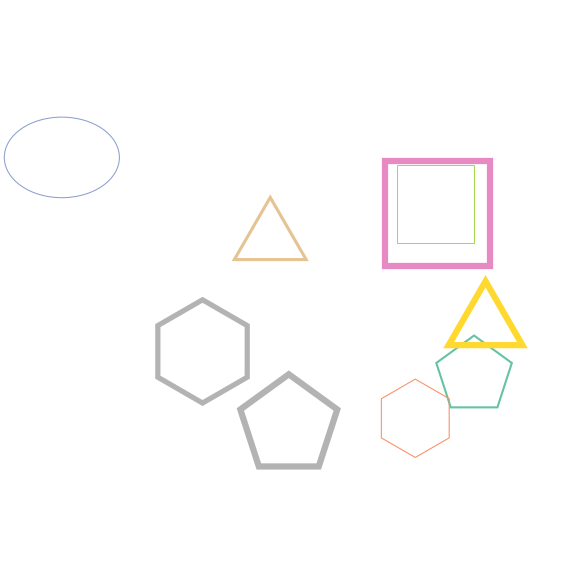[{"shape": "pentagon", "thickness": 1, "radius": 0.34, "center": [0.821, 0.349]}, {"shape": "hexagon", "thickness": 0.5, "radius": 0.34, "center": [0.719, 0.275]}, {"shape": "oval", "thickness": 0.5, "radius": 0.5, "center": [0.107, 0.727]}, {"shape": "square", "thickness": 3, "radius": 0.46, "center": [0.757, 0.63]}, {"shape": "square", "thickness": 0.5, "radius": 0.33, "center": [0.755, 0.646]}, {"shape": "triangle", "thickness": 3, "radius": 0.37, "center": [0.841, 0.438]}, {"shape": "triangle", "thickness": 1.5, "radius": 0.36, "center": [0.468, 0.586]}, {"shape": "hexagon", "thickness": 2.5, "radius": 0.45, "center": [0.351, 0.391]}, {"shape": "pentagon", "thickness": 3, "radius": 0.44, "center": [0.5, 0.263]}]